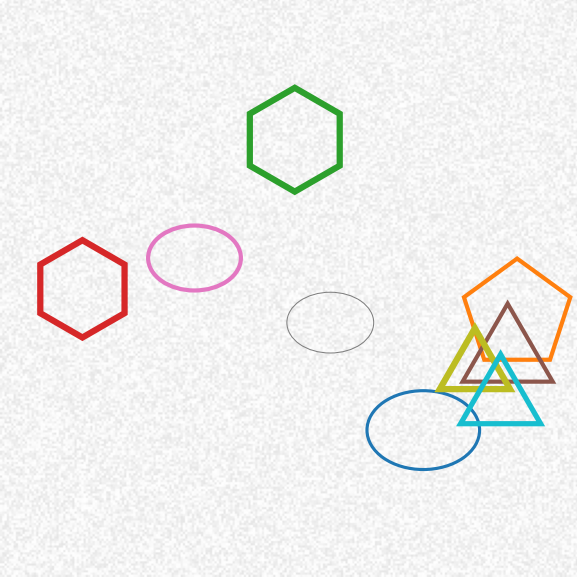[{"shape": "oval", "thickness": 1.5, "radius": 0.49, "center": [0.733, 0.254]}, {"shape": "pentagon", "thickness": 2, "radius": 0.48, "center": [0.895, 0.455]}, {"shape": "hexagon", "thickness": 3, "radius": 0.45, "center": [0.51, 0.757]}, {"shape": "hexagon", "thickness": 3, "radius": 0.42, "center": [0.143, 0.499]}, {"shape": "triangle", "thickness": 2, "radius": 0.45, "center": [0.879, 0.383]}, {"shape": "oval", "thickness": 2, "radius": 0.4, "center": [0.337, 0.552]}, {"shape": "oval", "thickness": 0.5, "radius": 0.38, "center": [0.572, 0.44]}, {"shape": "triangle", "thickness": 3, "radius": 0.35, "center": [0.822, 0.36]}, {"shape": "triangle", "thickness": 2.5, "radius": 0.4, "center": [0.867, 0.305]}]